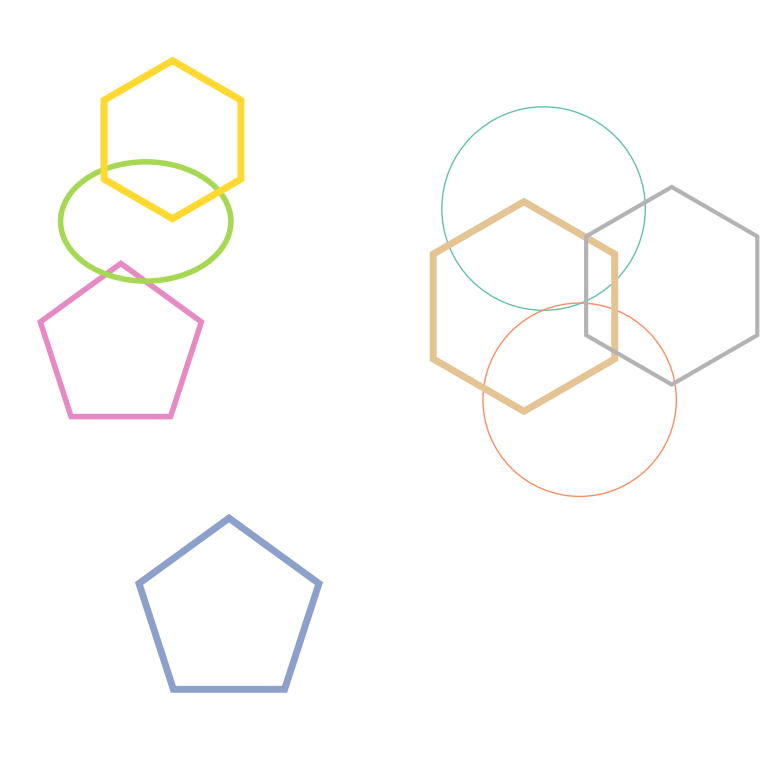[{"shape": "circle", "thickness": 0.5, "radius": 0.66, "center": [0.706, 0.729]}, {"shape": "circle", "thickness": 0.5, "radius": 0.63, "center": [0.753, 0.481]}, {"shape": "pentagon", "thickness": 2.5, "radius": 0.61, "center": [0.297, 0.204]}, {"shape": "pentagon", "thickness": 2, "radius": 0.55, "center": [0.157, 0.548]}, {"shape": "oval", "thickness": 2, "radius": 0.55, "center": [0.189, 0.712]}, {"shape": "hexagon", "thickness": 2.5, "radius": 0.51, "center": [0.224, 0.819]}, {"shape": "hexagon", "thickness": 2.5, "radius": 0.68, "center": [0.68, 0.602]}, {"shape": "hexagon", "thickness": 1.5, "radius": 0.64, "center": [0.872, 0.629]}]